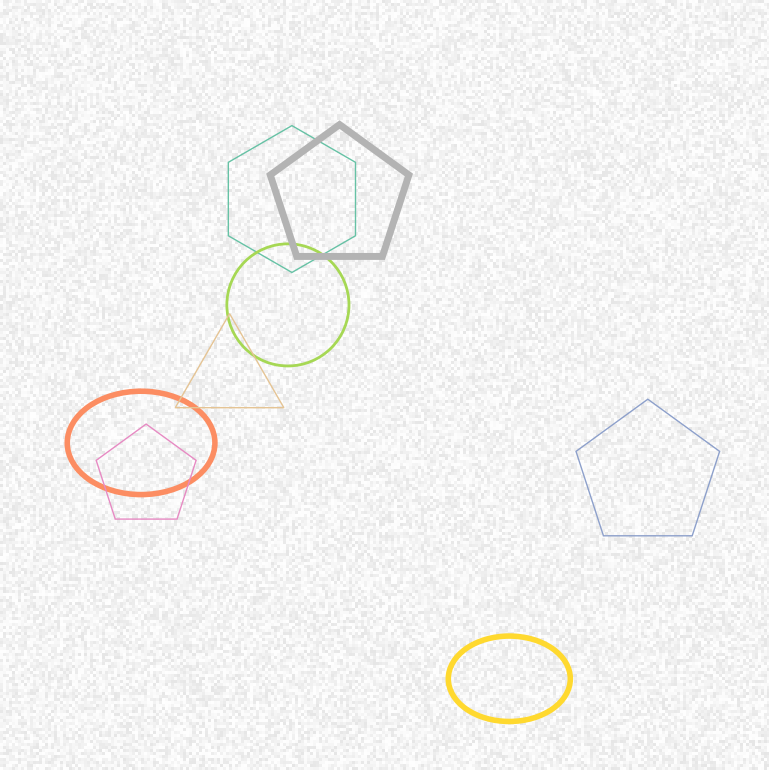[{"shape": "hexagon", "thickness": 0.5, "radius": 0.48, "center": [0.379, 0.742]}, {"shape": "oval", "thickness": 2, "radius": 0.48, "center": [0.183, 0.425]}, {"shape": "pentagon", "thickness": 0.5, "radius": 0.49, "center": [0.841, 0.383]}, {"shape": "pentagon", "thickness": 0.5, "radius": 0.34, "center": [0.19, 0.381]}, {"shape": "circle", "thickness": 1, "radius": 0.4, "center": [0.374, 0.604]}, {"shape": "oval", "thickness": 2, "radius": 0.4, "center": [0.661, 0.118]}, {"shape": "triangle", "thickness": 0.5, "radius": 0.41, "center": [0.298, 0.511]}, {"shape": "pentagon", "thickness": 2.5, "radius": 0.47, "center": [0.441, 0.744]}]